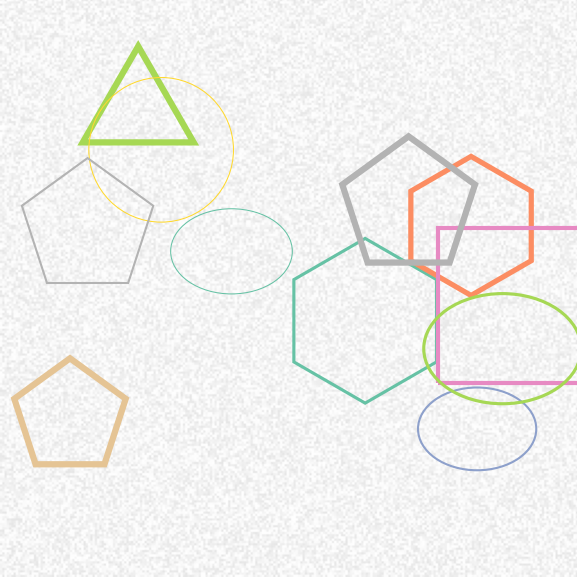[{"shape": "oval", "thickness": 0.5, "radius": 0.53, "center": [0.401, 0.564]}, {"shape": "hexagon", "thickness": 1.5, "radius": 0.71, "center": [0.632, 0.444]}, {"shape": "hexagon", "thickness": 2.5, "radius": 0.6, "center": [0.816, 0.608]}, {"shape": "oval", "thickness": 1, "radius": 0.51, "center": [0.826, 0.256]}, {"shape": "square", "thickness": 2, "radius": 0.67, "center": [0.892, 0.47]}, {"shape": "oval", "thickness": 1.5, "radius": 0.68, "center": [0.87, 0.395]}, {"shape": "triangle", "thickness": 3, "radius": 0.55, "center": [0.239, 0.808]}, {"shape": "circle", "thickness": 0.5, "radius": 0.63, "center": [0.279, 0.74]}, {"shape": "pentagon", "thickness": 3, "radius": 0.51, "center": [0.121, 0.277]}, {"shape": "pentagon", "thickness": 3, "radius": 0.6, "center": [0.708, 0.642]}, {"shape": "pentagon", "thickness": 1, "radius": 0.6, "center": [0.152, 0.606]}]